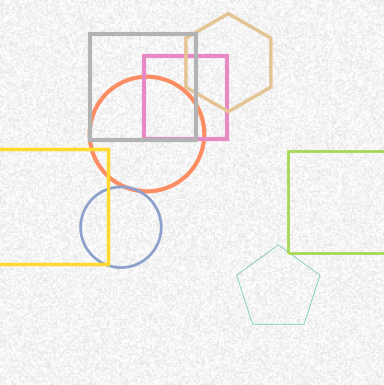[{"shape": "pentagon", "thickness": 0.5, "radius": 0.57, "center": [0.723, 0.25]}, {"shape": "circle", "thickness": 3, "radius": 0.74, "center": [0.382, 0.652]}, {"shape": "circle", "thickness": 2, "radius": 0.52, "center": [0.314, 0.41]}, {"shape": "square", "thickness": 3, "radius": 0.54, "center": [0.482, 0.747]}, {"shape": "square", "thickness": 2, "radius": 0.66, "center": [0.881, 0.475]}, {"shape": "square", "thickness": 2.5, "radius": 0.74, "center": [0.131, 0.463]}, {"shape": "hexagon", "thickness": 2.5, "radius": 0.64, "center": [0.593, 0.837]}, {"shape": "square", "thickness": 3, "radius": 0.69, "center": [0.372, 0.775]}]